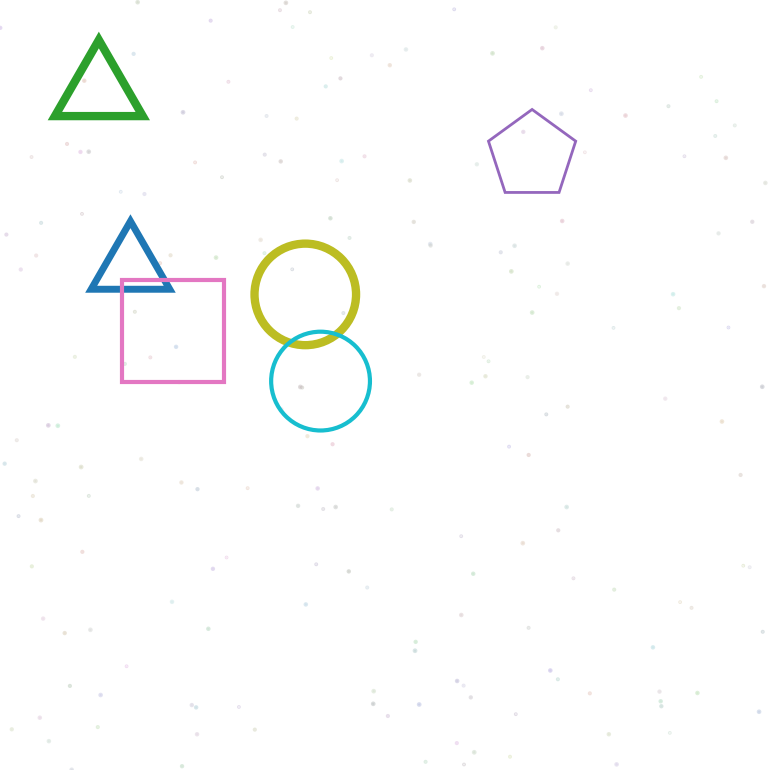[{"shape": "triangle", "thickness": 2.5, "radius": 0.29, "center": [0.169, 0.654]}, {"shape": "triangle", "thickness": 3, "radius": 0.33, "center": [0.128, 0.882]}, {"shape": "pentagon", "thickness": 1, "radius": 0.3, "center": [0.691, 0.798]}, {"shape": "square", "thickness": 1.5, "radius": 0.33, "center": [0.225, 0.57]}, {"shape": "circle", "thickness": 3, "radius": 0.33, "center": [0.396, 0.618]}, {"shape": "circle", "thickness": 1.5, "radius": 0.32, "center": [0.416, 0.505]}]